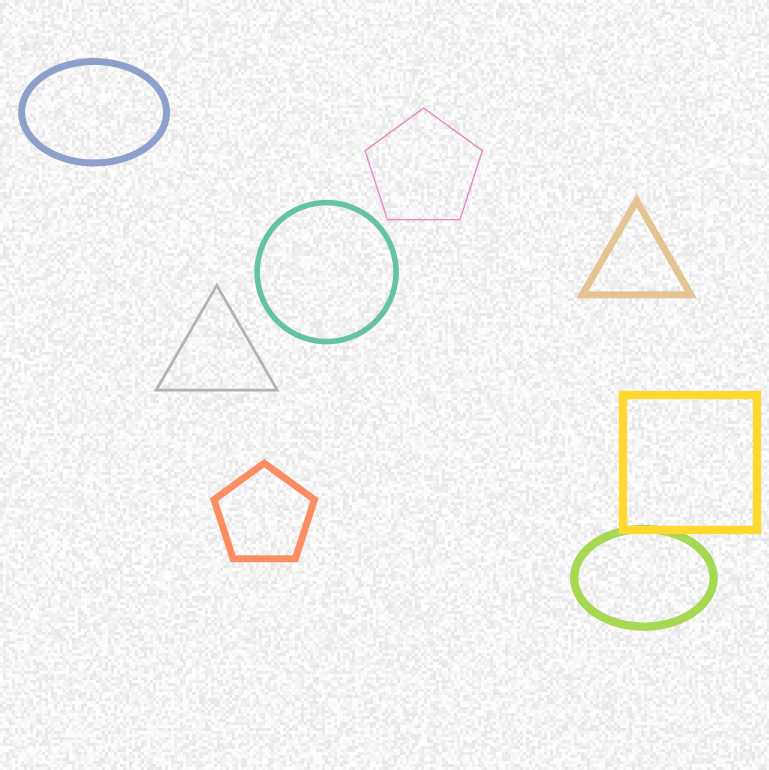[{"shape": "circle", "thickness": 2, "radius": 0.45, "center": [0.424, 0.647]}, {"shape": "pentagon", "thickness": 2.5, "radius": 0.34, "center": [0.343, 0.33]}, {"shape": "oval", "thickness": 2.5, "radius": 0.47, "center": [0.122, 0.854]}, {"shape": "pentagon", "thickness": 0.5, "radius": 0.4, "center": [0.55, 0.78]}, {"shape": "oval", "thickness": 3, "radius": 0.45, "center": [0.836, 0.25]}, {"shape": "square", "thickness": 3, "radius": 0.44, "center": [0.896, 0.399]}, {"shape": "triangle", "thickness": 2.5, "radius": 0.41, "center": [0.827, 0.658]}, {"shape": "triangle", "thickness": 1, "radius": 0.45, "center": [0.281, 0.539]}]